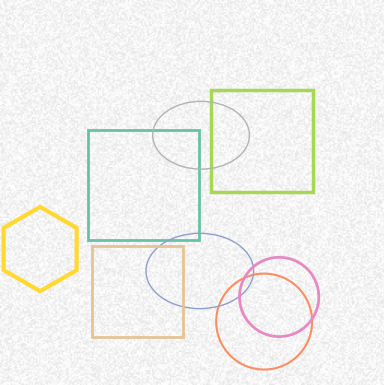[{"shape": "square", "thickness": 2, "radius": 0.71, "center": [0.373, 0.52]}, {"shape": "circle", "thickness": 1.5, "radius": 0.62, "center": [0.686, 0.165]}, {"shape": "oval", "thickness": 1, "radius": 0.7, "center": [0.519, 0.296]}, {"shape": "circle", "thickness": 2, "radius": 0.51, "center": [0.725, 0.229]}, {"shape": "square", "thickness": 2.5, "radius": 0.67, "center": [0.681, 0.633]}, {"shape": "hexagon", "thickness": 3, "radius": 0.55, "center": [0.104, 0.353]}, {"shape": "square", "thickness": 2, "radius": 0.59, "center": [0.358, 0.242]}, {"shape": "oval", "thickness": 1, "radius": 0.63, "center": [0.522, 0.649]}]